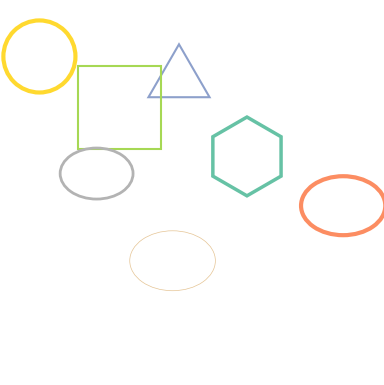[{"shape": "hexagon", "thickness": 2.5, "radius": 0.51, "center": [0.641, 0.594]}, {"shape": "oval", "thickness": 3, "radius": 0.55, "center": [0.891, 0.466]}, {"shape": "triangle", "thickness": 1.5, "radius": 0.46, "center": [0.465, 0.793]}, {"shape": "square", "thickness": 1.5, "radius": 0.54, "center": [0.31, 0.721]}, {"shape": "circle", "thickness": 3, "radius": 0.47, "center": [0.102, 0.853]}, {"shape": "oval", "thickness": 0.5, "radius": 0.56, "center": [0.448, 0.323]}, {"shape": "oval", "thickness": 2, "radius": 0.47, "center": [0.251, 0.549]}]